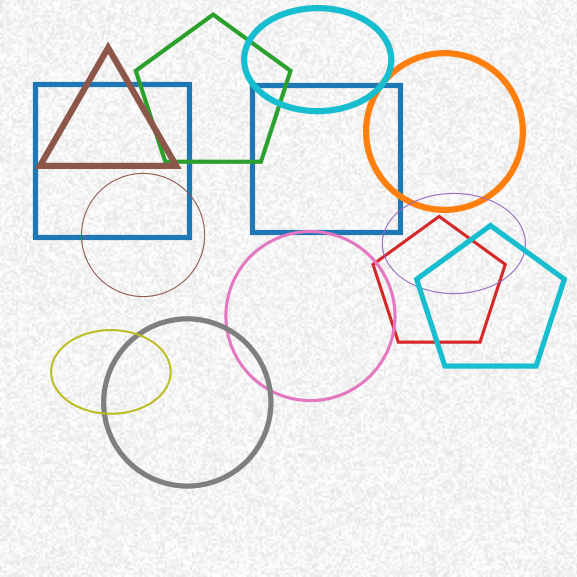[{"shape": "square", "thickness": 2.5, "radius": 0.64, "center": [0.564, 0.725]}, {"shape": "square", "thickness": 2.5, "radius": 0.66, "center": [0.194, 0.721]}, {"shape": "circle", "thickness": 3, "radius": 0.68, "center": [0.77, 0.771]}, {"shape": "pentagon", "thickness": 2, "radius": 0.7, "center": [0.369, 0.833]}, {"shape": "pentagon", "thickness": 1.5, "radius": 0.6, "center": [0.76, 0.504]}, {"shape": "oval", "thickness": 0.5, "radius": 0.62, "center": [0.786, 0.577]}, {"shape": "triangle", "thickness": 3, "radius": 0.68, "center": [0.187, 0.78]}, {"shape": "circle", "thickness": 0.5, "radius": 0.53, "center": [0.248, 0.592]}, {"shape": "circle", "thickness": 1.5, "radius": 0.73, "center": [0.538, 0.452]}, {"shape": "circle", "thickness": 2.5, "radius": 0.72, "center": [0.324, 0.302]}, {"shape": "oval", "thickness": 1, "radius": 0.52, "center": [0.192, 0.355]}, {"shape": "pentagon", "thickness": 2.5, "radius": 0.67, "center": [0.849, 0.474]}, {"shape": "oval", "thickness": 3, "radius": 0.64, "center": [0.55, 0.896]}]